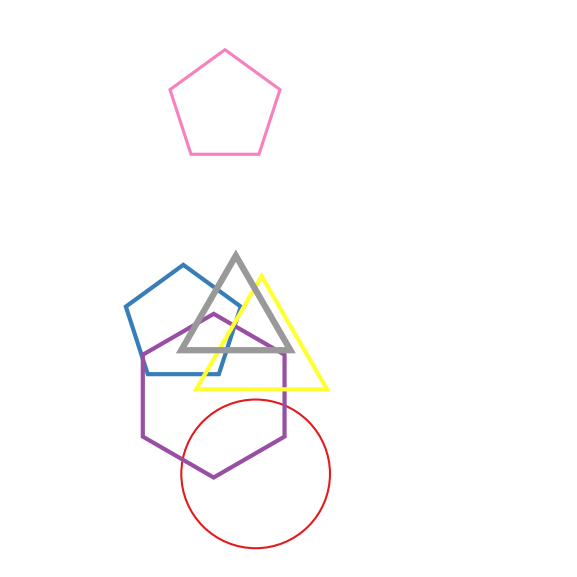[{"shape": "circle", "thickness": 1, "radius": 0.64, "center": [0.443, 0.179]}, {"shape": "pentagon", "thickness": 2, "radius": 0.52, "center": [0.317, 0.436]}, {"shape": "hexagon", "thickness": 2, "radius": 0.71, "center": [0.37, 0.314]}, {"shape": "triangle", "thickness": 2, "radius": 0.65, "center": [0.453, 0.39]}, {"shape": "pentagon", "thickness": 1.5, "radius": 0.5, "center": [0.39, 0.813]}, {"shape": "triangle", "thickness": 3, "radius": 0.55, "center": [0.408, 0.447]}]